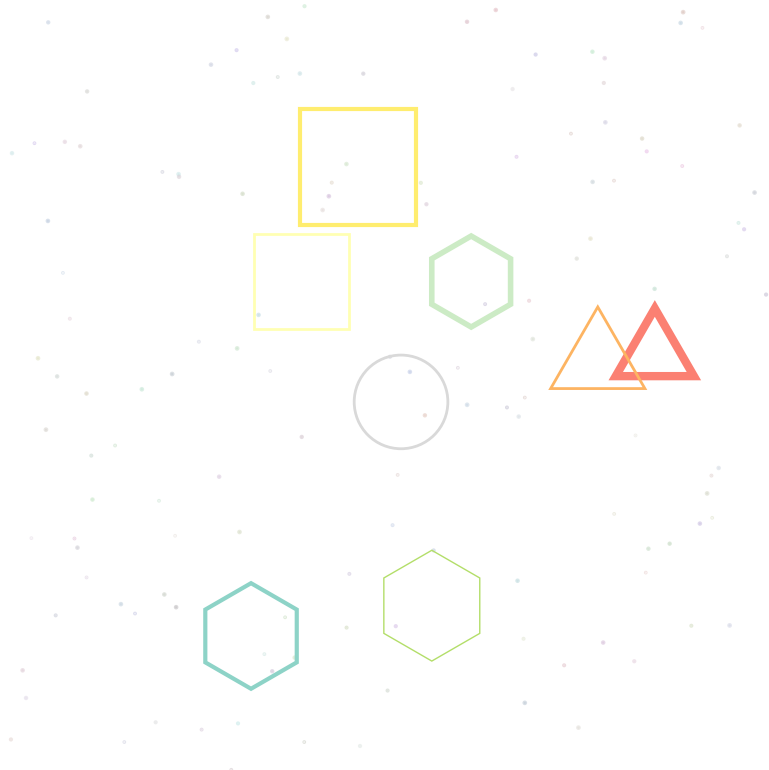[{"shape": "hexagon", "thickness": 1.5, "radius": 0.34, "center": [0.326, 0.174]}, {"shape": "square", "thickness": 1, "radius": 0.31, "center": [0.392, 0.634]}, {"shape": "triangle", "thickness": 3, "radius": 0.29, "center": [0.85, 0.541]}, {"shape": "triangle", "thickness": 1, "radius": 0.35, "center": [0.776, 0.531]}, {"shape": "hexagon", "thickness": 0.5, "radius": 0.36, "center": [0.561, 0.213]}, {"shape": "circle", "thickness": 1, "radius": 0.3, "center": [0.521, 0.478]}, {"shape": "hexagon", "thickness": 2, "radius": 0.3, "center": [0.612, 0.634]}, {"shape": "square", "thickness": 1.5, "radius": 0.38, "center": [0.465, 0.783]}]